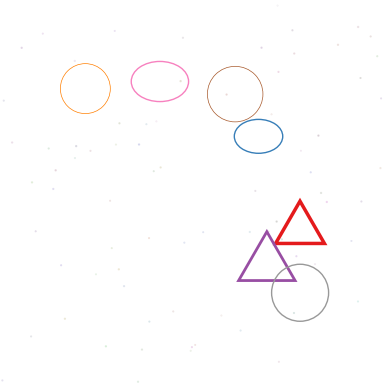[{"shape": "triangle", "thickness": 2.5, "radius": 0.37, "center": [0.779, 0.404]}, {"shape": "oval", "thickness": 1, "radius": 0.31, "center": [0.671, 0.646]}, {"shape": "triangle", "thickness": 2, "radius": 0.42, "center": [0.693, 0.314]}, {"shape": "circle", "thickness": 0.5, "radius": 0.32, "center": [0.222, 0.77]}, {"shape": "circle", "thickness": 0.5, "radius": 0.36, "center": [0.611, 0.756]}, {"shape": "oval", "thickness": 1, "radius": 0.37, "center": [0.415, 0.788]}, {"shape": "circle", "thickness": 1, "radius": 0.37, "center": [0.779, 0.24]}]